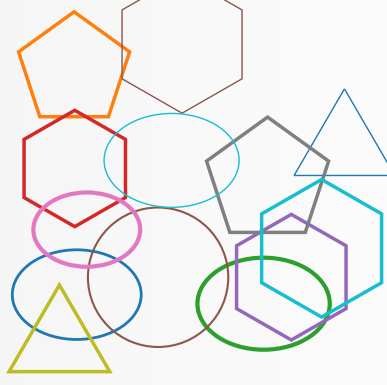[{"shape": "triangle", "thickness": 1, "radius": 0.75, "center": [0.889, 0.619]}, {"shape": "oval", "thickness": 2, "radius": 0.83, "center": [0.198, 0.235]}, {"shape": "pentagon", "thickness": 2.5, "radius": 0.75, "center": [0.191, 0.819]}, {"shape": "oval", "thickness": 3, "radius": 0.85, "center": [0.68, 0.211]}, {"shape": "hexagon", "thickness": 2.5, "radius": 0.76, "center": [0.193, 0.562]}, {"shape": "hexagon", "thickness": 2.5, "radius": 0.82, "center": [0.752, 0.28]}, {"shape": "circle", "thickness": 1.5, "radius": 0.91, "center": [0.408, 0.28]}, {"shape": "hexagon", "thickness": 1, "radius": 0.89, "center": [0.47, 0.885]}, {"shape": "oval", "thickness": 3, "radius": 0.69, "center": [0.224, 0.404]}, {"shape": "pentagon", "thickness": 2.5, "radius": 0.83, "center": [0.691, 0.53]}, {"shape": "triangle", "thickness": 2.5, "radius": 0.75, "center": [0.153, 0.11]}, {"shape": "oval", "thickness": 1, "radius": 0.87, "center": [0.443, 0.583]}, {"shape": "hexagon", "thickness": 2.5, "radius": 0.89, "center": [0.83, 0.355]}]